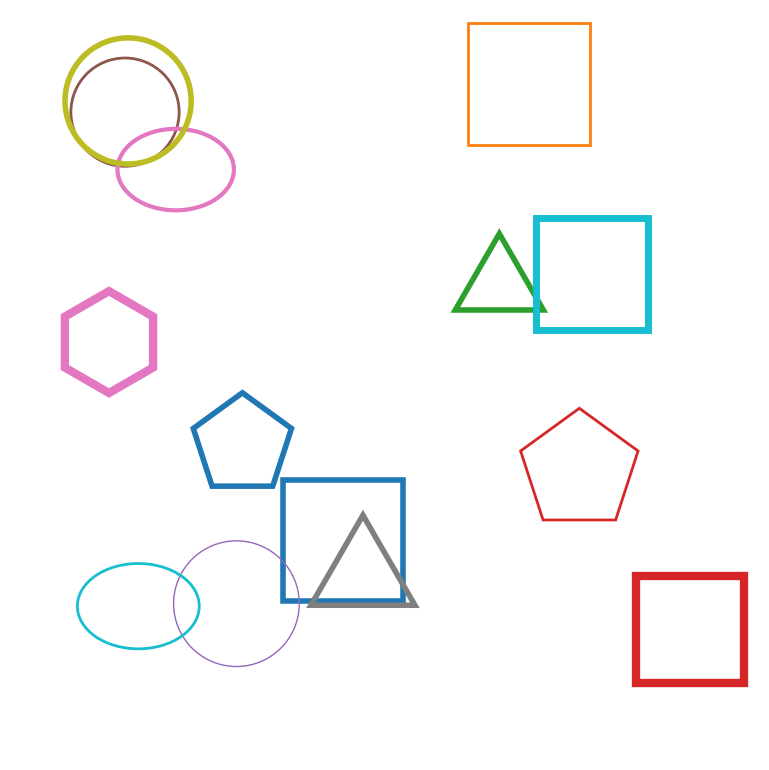[{"shape": "square", "thickness": 2, "radius": 0.39, "center": [0.445, 0.298]}, {"shape": "pentagon", "thickness": 2, "radius": 0.34, "center": [0.315, 0.423]}, {"shape": "square", "thickness": 1, "radius": 0.39, "center": [0.687, 0.891]}, {"shape": "triangle", "thickness": 2, "radius": 0.33, "center": [0.648, 0.63]}, {"shape": "pentagon", "thickness": 1, "radius": 0.4, "center": [0.752, 0.39]}, {"shape": "square", "thickness": 3, "radius": 0.35, "center": [0.896, 0.182]}, {"shape": "circle", "thickness": 0.5, "radius": 0.41, "center": [0.307, 0.216]}, {"shape": "circle", "thickness": 1, "radius": 0.35, "center": [0.162, 0.854]}, {"shape": "oval", "thickness": 1.5, "radius": 0.38, "center": [0.228, 0.78]}, {"shape": "hexagon", "thickness": 3, "radius": 0.33, "center": [0.142, 0.556]}, {"shape": "triangle", "thickness": 2, "radius": 0.39, "center": [0.471, 0.253]}, {"shape": "circle", "thickness": 2, "radius": 0.41, "center": [0.166, 0.869]}, {"shape": "oval", "thickness": 1, "radius": 0.4, "center": [0.18, 0.213]}, {"shape": "square", "thickness": 2.5, "radius": 0.36, "center": [0.769, 0.644]}]